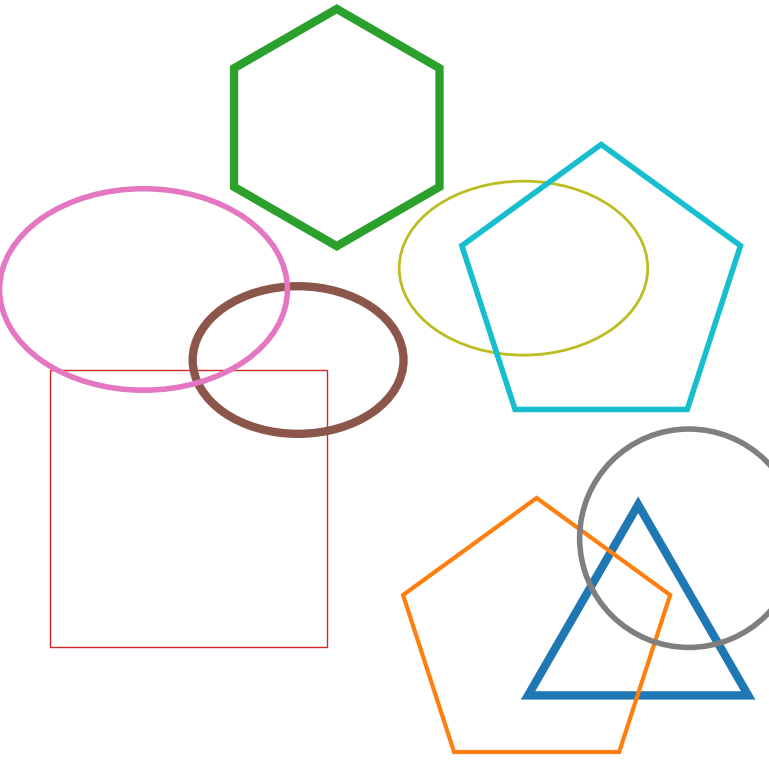[{"shape": "triangle", "thickness": 3, "radius": 0.83, "center": [0.829, 0.179]}, {"shape": "pentagon", "thickness": 1.5, "radius": 0.91, "center": [0.697, 0.171]}, {"shape": "hexagon", "thickness": 3, "radius": 0.77, "center": [0.437, 0.834]}, {"shape": "square", "thickness": 0.5, "radius": 0.9, "center": [0.245, 0.34]}, {"shape": "oval", "thickness": 3, "radius": 0.68, "center": [0.387, 0.532]}, {"shape": "oval", "thickness": 2, "radius": 0.93, "center": [0.186, 0.624]}, {"shape": "circle", "thickness": 2, "radius": 0.71, "center": [0.895, 0.301]}, {"shape": "oval", "thickness": 1, "radius": 0.81, "center": [0.68, 0.652]}, {"shape": "pentagon", "thickness": 2, "radius": 0.95, "center": [0.781, 0.622]}]